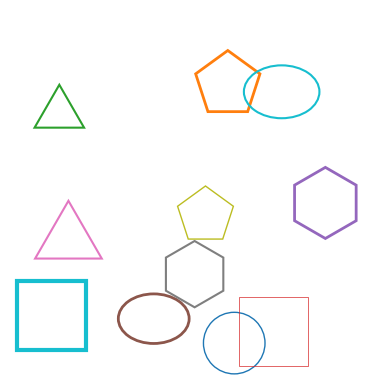[{"shape": "circle", "thickness": 1, "radius": 0.4, "center": [0.608, 0.109]}, {"shape": "pentagon", "thickness": 2, "radius": 0.44, "center": [0.592, 0.781]}, {"shape": "triangle", "thickness": 1.5, "radius": 0.37, "center": [0.154, 0.706]}, {"shape": "square", "thickness": 0.5, "radius": 0.44, "center": [0.711, 0.139]}, {"shape": "hexagon", "thickness": 2, "radius": 0.46, "center": [0.845, 0.473]}, {"shape": "oval", "thickness": 2, "radius": 0.46, "center": [0.399, 0.172]}, {"shape": "triangle", "thickness": 1.5, "radius": 0.5, "center": [0.178, 0.378]}, {"shape": "hexagon", "thickness": 1.5, "radius": 0.43, "center": [0.506, 0.288]}, {"shape": "pentagon", "thickness": 1, "radius": 0.38, "center": [0.534, 0.441]}, {"shape": "oval", "thickness": 1.5, "radius": 0.49, "center": [0.732, 0.762]}, {"shape": "square", "thickness": 3, "radius": 0.45, "center": [0.134, 0.18]}]